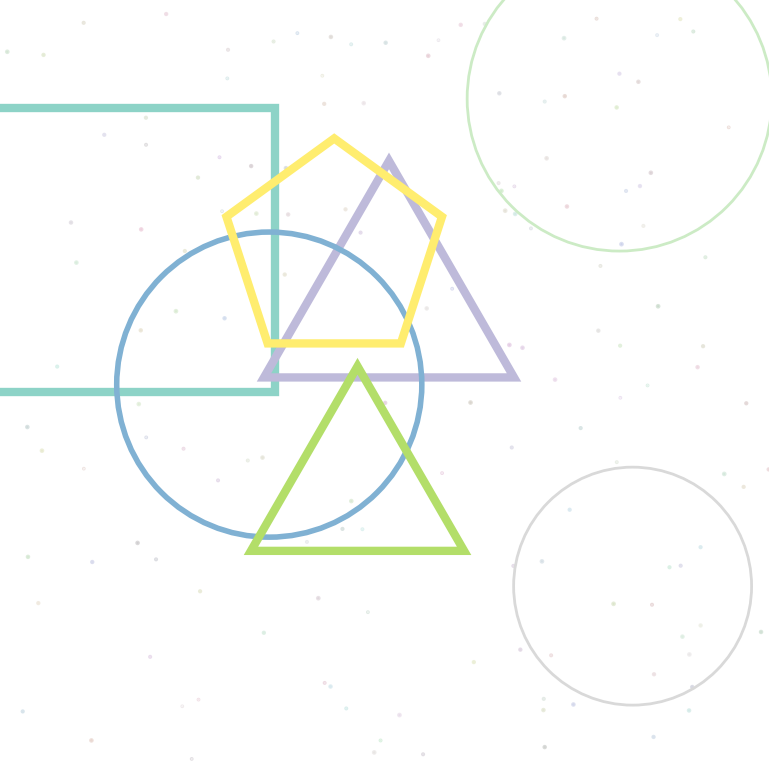[{"shape": "square", "thickness": 3, "radius": 0.92, "center": [0.172, 0.675]}, {"shape": "triangle", "thickness": 3, "radius": 0.94, "center": [0.505, 0.604]}, {"shape": "circle", "thickness": 2, "radius": 0.99, "center": [0.35, 0.501]}, {"shape": "triangle", "thickness": 3, "radius": 0.8, "center": [0.464, 0.365]}, {"shape": "circle", "thickness": 1, "radius": 0.77, "center": [0.822, 0.239]}, {"shape": "circle", "thickness": 1, "radius": 0.99, "center": [0.805, 0.872]}, {"shape": "pentagon", "thickness": 3, "radius": 0.74, "center": [0.434, 0.673]}]